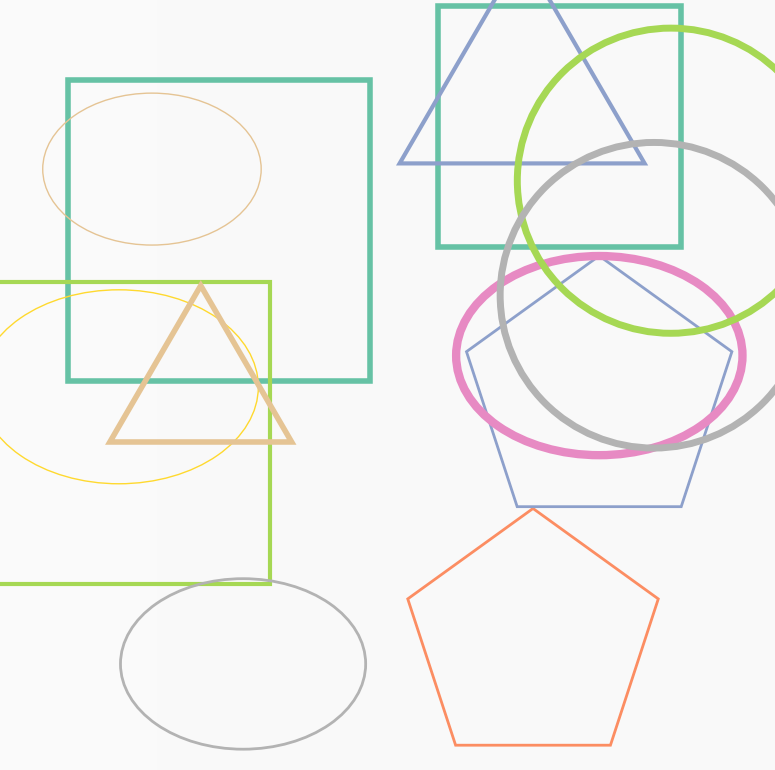[{"shape": "square", "thickness": 2, "radius": 0.78, "center": [0.722, 0.836]}, {"shape": "square", "thickness": 2, "radius": 0.98, "center": [0.283, 0.7]}, {"shape": "pentagon", "thickness": 1, "radius": 0.85, "center": [0.688, 0.17]}, {"shape": "triangle", "thickness": 1.5, "radius": 0.91, "center": [0.674, 0.879]}, {"shape": "pentagon", "thickness": 1, "radius": 0.9, "center": [0.773, 0.488]}, {"shape": "oval", "thickness": 3, "radius": 0.92, "center": [0.773, 0.538]}, {"shape": "circle", "thickness": 2.5, "radius": 0.99, "center": [0.866, 0.765]}, {"shape": "square", "thickness": 1.5, "radius": 0.98, "center": [0.152, 0.438]}, {"shape": "oval", "thickness": 0.5, "radius": 0.9, "center": [0.153, 0.498]}, {"shape": "oval", "thickness": 0.5, "radius": 0.7, "center": [0.196, 0.78]}, {"shape": "triangle", "thickness": 2, "radius": 0.68, "center": [0.259, 0.494]}, {"shape": "oval", "thickness": 1, "radius": 0.79, "center": [0.314, 0.138]}, {"shape": "circle", "thickness": 2.5, "radius": 0.99, "center": [0.844, 0.617]}]